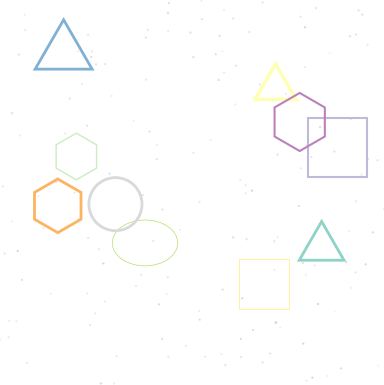[{"shape": "triangle", "thickness": 2, "radius": 0.34, "center": [0.835, 0.358]}, {"shape": "triangle", "thickness": 2.5, "radius": 0.31, "center": [0.716, 0.773]}, {"shape": "square", "thickness": 1.5, "radius": 0.38, "center": [0.876, 0.617]}, {"shape": "triangle", "thickness": 2, "radius": 0.43, "center": [0.165, 0.863]}, {"shape": "hexagon", "thickness": 2, "radius": 0.35, "center": [0.15, 0.465]}, {"shape": "oval", "thickness": 0.5, "radius": 0.43, "center": [0.377, 0.369]}, {"shape": "circle", "thickness": 2, "radius": 0.34, "center": [0.3, 0.47]}, {"shape": "hexagon", "thickness": 1.5, "radius": 0.38, "center": [0.778, 0.683]}, {"shape": "hexagon", "thickness": 1, "radius": 0.3, "center": [0.198, 0.594]}, {"shape": "square", "thickness": 0.5, "radius": 0.33, "center": [0.686, 0.262]}]